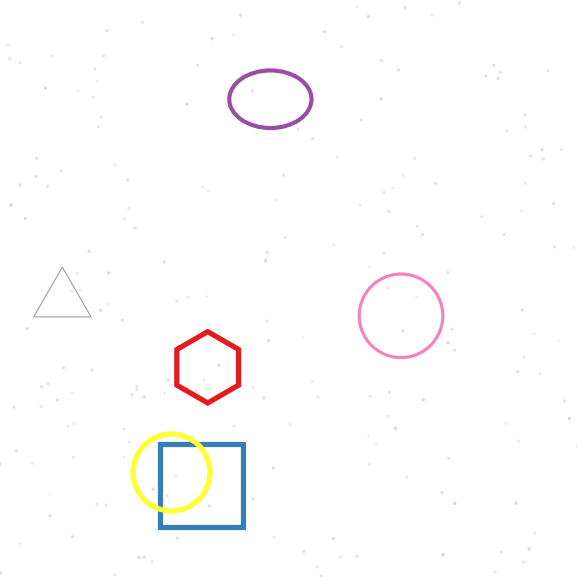[{"shape": "hexagon", "thickness": 2.5, "radius": 0.31, "center": [0.36, 0.363]}, {"shape": "square", "thickness": 2.5, "radius": 0.36, "center": [0.349, 0.159]}, {"shape": "oval", "thickness": 2, "radius": 0.36, "center": [0.468, 0.827]}, {"shape": "circle", "thickness": 2.5, "radius": 0.33, "center": [0.297, 0.181]}, {"shape": "circle", "thickness": 1.5, "radius": 0.36, "center": [0.694, 0.452]}, {"shape": "triangle", "thickness": 0.5, "radius": 0.29, "center": [0.108, 0.479]}]